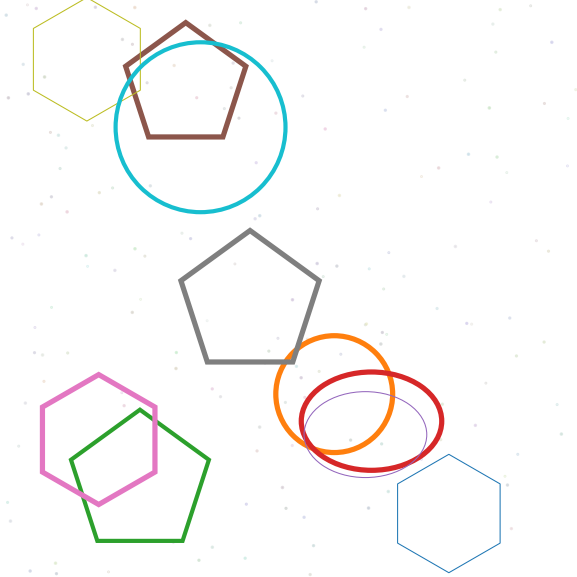[{"shape": "hexagon", "thickness": 0.5, "radius": 0.51, "center": [0.777, 0.11]}, {"shape": "circle", "thickness": 2.5, "radius": 0.51, "center": [0.579, 0.317]}, {"shape": "pentagon", "thickness": 2, "radius": 0.63, "center": [0.242, 0.164]}, {"shape": "oval", "thickness": 2.5, "radius": 0.61, "center": [0.643, 0.27]}, {"shape": "oval", "thickness": 0.5, "radius": 0.53, "center": [0.633, 0.247]}, {"shape": "pentagon", "thickness": 2.5, "radius": 0.55, "center": [0.322, 0.851]}, {"shape": "hexagon", "thickness": 2.5, "radius": 0.56, "center": [0.171, 0.238]}, {"shape": "pentagon", "thickness": 2.5, "radius": 0.63, "center": [0.433, 0.474]}, {"shape": "hexagon", "thickness": 0.5, "radius": 0.53, "center": [0.15, 0.896]}, {"shape": "circle", "thickness": 2, "radius": 0.74, "center": [0.347, 0.779]}]